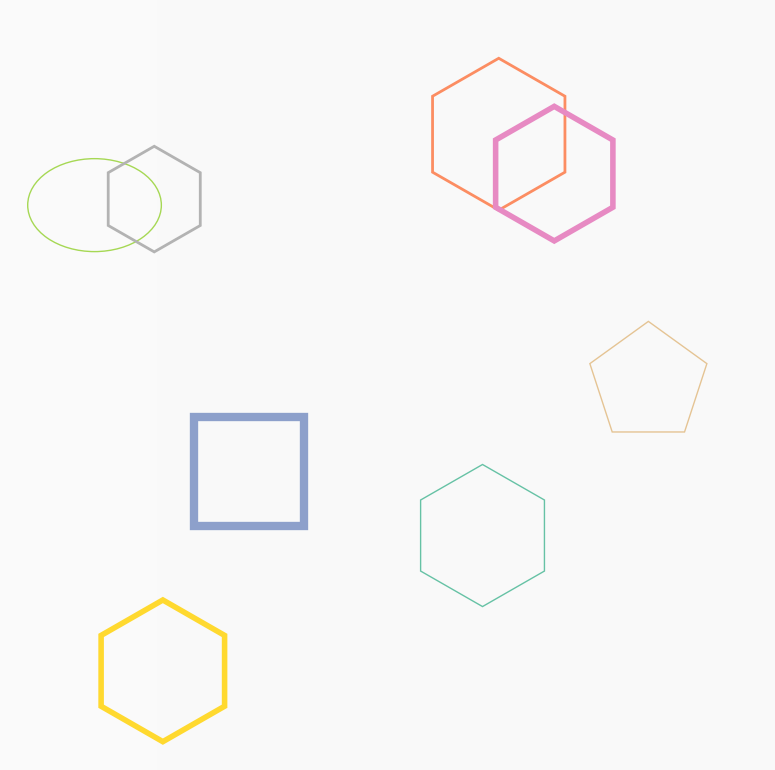[{"shape": "hexagon", "thickness": 0.5, "radius": 0.46, "center": [0.623, 0.305]}, {"shape": "hexagon", "thickness": 1, "radius": 0.49, "center": [0.644, 0.826]}, {"shape": "square", "thickness": 3, "radius": 0.36, "center": [0.321, 0.388]}, {"shape": "hexagon", "thickness": 2, "radius": 0.44, "center": [0.715, 0.774]}, {"shape": "oval", "thickness": 0.5, "radius": 0.43, "center": [0.122, 0.734]}, {"shape": "hexagon", "thickness": 2, "radius": 0.46, "center": [0.21, 0.129]}, {"shape": "pentagon", "thickness": 0.5, "radius": 0.4, "center": [0.837, 0.503]}, {"shape": "hexagon", "thickness": 1, "radius": 0.34, "center": [0.199, 0.741]}]